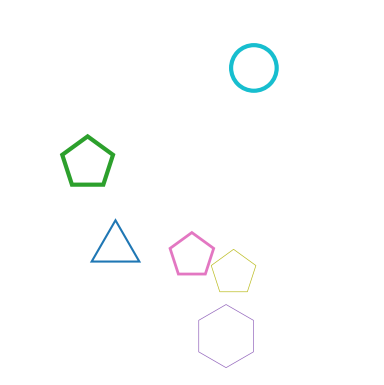[{"shape": "triangle", "thickness": 1.5, "radius": 0.36, "center": [0.3, 0.356]}, {"shape": "pentagon", "thickness": 3, "radius": 0.35, "center": [0.228, 0.576]}, {"shape": "hexagon", "thickness": 0.5, "radius": 0.41, "center": [0.587, 0.127]}, {"shape": "pentagon", "thickness": 2, "radius": 0.3, "center": [0.498, 0.336]}, {"shape": "pentagon", "thickness": 0.5, "radius": 0.3, "center": [0.607, 0.291]}, {"shape": "circle", "thickness": 3, "radius": 0.3, "center": [0.659, 0.823]}]